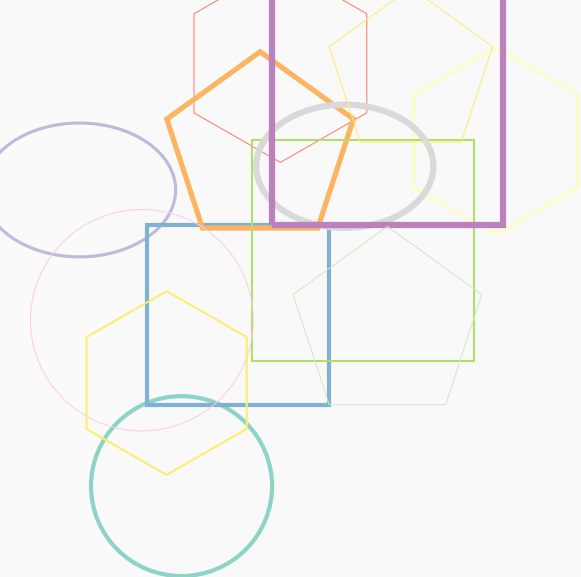[{"shape": "circle", "thickness": 2, "radius": 0.78, "center": [0.312, 0.157]}, {"shape": "hexagon", "thickness": 1, "radius": 0.81, "center": [0.853, 0.755]}, {"shape": "oval", "thickness": 1.5, "radius": 0.83, "center": [0.137, 0.67]}, {"shape": "hexagon", "thickness": 0.5, "radius": 0.86, "center": [0.482, 0.889]}, {"shape": "square", "thickness": 2, "radius": 0.78, "center": [0.409, 0.454]}, {"shape": "pentagon", "thickness": 2.5, "radius": 0.84, "center": [0.448, 0.741]}, {"shape": "square", "thickness": 1, "radius": 0.96, "center": [0.625, 0.566]}, {"shape": "circle", "thickness": 0.5, "radius": 0.96, "center": [0.244, 0.445]}, {"shape": "oval", "thickness": 3, "radius": 0.76, "center": [0.593, 0.711]}, {"shape": "square", "thickness": 3, "radius": 1.0, "center": [0.667, 0.808]}, {"shape": "pentagon", "thickness": 0.5, "radius": 0.85, "center": [0.667, 0.436]}, {"shape": "pentagon", "thickness": 0.5, "radius": 0.74, "center": [0.707, 0.873]}, {"shape": "hexagon", "thickness": 1, "radius": 0.8, "center": [0.287, 0.336]}]